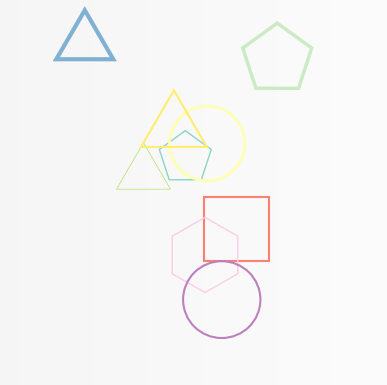[{"shape": "pentagon", "thickness": 1, "radius": 0.35, "center": [0.478, 0.59]}, {"shape": "circle", "thickness": 2, "radius": 0.49, "center": [0.535, 0.627]}, {"shape": "square", "thickness": 1.5, "radius": 0.42, "center": [0.609, 0.405]}, {"shape": "triangle", "thickness": 3, "radius": 0.42, "center": [0.219, 0.889]}, {"shape": "triangle", "thickness": 0.5, "radius": 0.4, "center": [0.37, 0.549]}, {"shape": "hexagon", "thickness": 1, "radius": 0.49, "center": [0.529, 0.338]}, {"shape": "circle", "thickness": 1.5, "radius": 0.5, "center": [0.572, 0.222]}, {"shape": "pentagon", "thickness": 2.5, "radius": 0.47, "center": [0.715, 0.846]}, {"shape": "triangle", "thickness": 1.5, "radius": 0.49, "center": [0.449, 0.667]}]